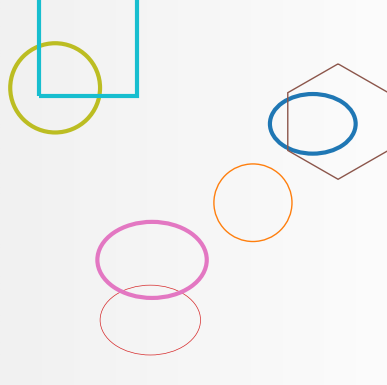[{"shape": "oval", "thickness": 3, "radius": 0.55, "center": [0.807, 0.678]}, {"shape": "circle", "thickness": 1, "radius": 0.5, "center": [0.653, 0.473]}, {"shape": "oval", "thickness": 0.5, "radius": 0.65, "center": [0.388, 0.169]}, {"shape": "hexagon", "thickness": 1, "radius": 0.75, "center": [0.872, 0.684]}, {"shape": "oval", "thickness": 3, "radius": 0.71, "center": [0.392, 0.325]}, {"shape": "circle", "thickness": 3, "radius": 0.58, "center": [0.142, 0.772]}, {"shape": "square", "thickness": 3, "radius": 0.63, "center": [0.226, 0.879]}]